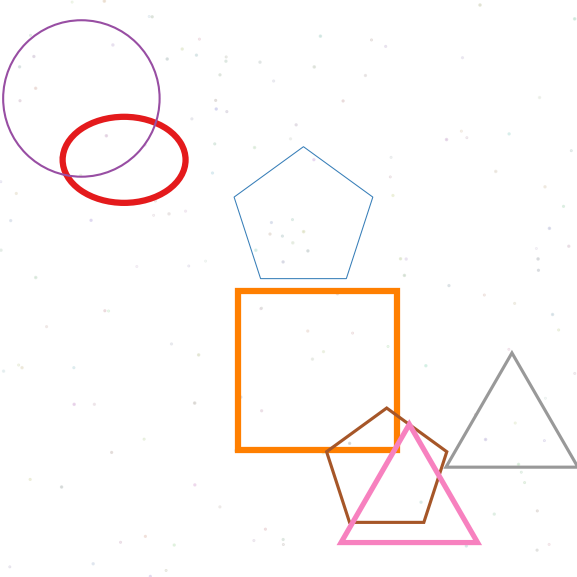[{"shape": "oval", "thickness": 3, "radius": 0.53, "center": [0.215, 0.722]}, {"shape": "pentagon", "thickness": 0.5, "radius": 0.63, "center": [0.525, 0.619]}, {"shape": "circle", "thickness": 1, "radius": 0.68, "center": [0.141, 0.829]}, {"shape": "square", "thickness": 3, "radius": 0.69, "center": [0.55, 0.358]}, {"shape": "pentagon", "thickness": 1.5, "radius": 0.55, "center": [0.67, 0.183]}, {"shape": "triangle", "thickness": 2.5, "radius": 0.68, "center": [0.709, 0.128]}, {"shape": "triangle", "thickness": 1.5, "radius": 0.66, "center": [0.886, 0.256]}]